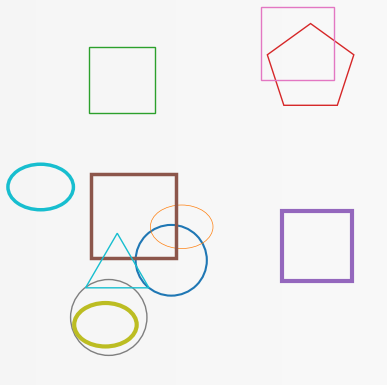[{"shape": "circle", "thickness": 1.5, "radius": 0.46, "center": [0.442, 0.324]}, {"shape": "oval", "thickness": 0.5, "radius": 0.4, "center": [0.469, 0.411]}, {"shape": "square", "thickness": 1, "radius": 0.42, "center": [0.315, 0.792]}, {"shape": "pentagon", "thickness": 1, "radius": 0.59, "center": [0.801, 0.821]}, {"shape": "square", "thickness": 3, "radius": 0.45, "center": [0.819, 0.361]}, {"shape": "square", "thickness": 2.5, "radius": 0.55, "center": [0.345, 0.439]}, {"shape": "square", "thickness": 1, "radius": 0.47, "center": [0.767, 0.886]}, {"shape": "circle", "thickness": 1, "radius": 0.49, "center": [0.281, 0.175]}, {"shape": "oval", "thickness": 3, "radius": 0.4, "center": [0.272, 0.157]}, {"shape": "oval", "thickness": 2.5, "radius": 0.42, "center": [0.105, 0.514]}, {"shape": "triangle", "thickness": 1, "radius": 0.47, "center": [0.303, 0.3]}]